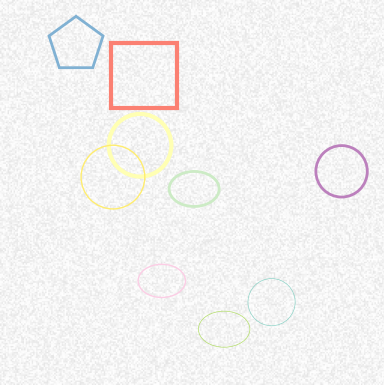[{"shape": "circle", "thickness": 0.5, "radius": 0.31, "center": [0.705, 0.215]}, {"shape": "circle", "thickness": 3, "radius": 0.41, "center": [0.364, 0.623]}, {"shape": "square", "thickness": 3, "radius": 0.42, "center": [0.374, 0.805]}, {"shape": "pentagon", "thickness": 2, "radius": 0.37, "center": [0.198, 0.884]}, {"shape": "oval", "thickness": 0.5, "radius": 0.33, "center": [0.582, 0.145]}, {"shape": "oval", "thickness": 1, "radius": 0.31, "center": [0.42, 0.27]}, {"shape": "circle", "thickness": 2, "radius": 0.33, "center": [0.887, 0.555]}, {"shape": "oval", "thickness": 2, "radius": 0.32, "center": [0.504, 0.509]}, {"shape": "circle", "thickness": 1, "radius": 0.41, "center": [0.293, 0.54]}]